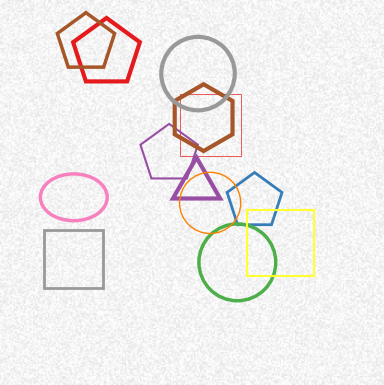[{"shape": "pentagon", "thickness": 3, "radius": 0.46, "center": [0.277, 0.862]}, {"shape": "square", "thickness": 0.5, "radius": 0.4, "center": [0.546, 0.675]}, {"shape": "pentagon", "thickness": 2, "radius": 0.38, "center": [0.661, 0.477]}, {"shape": "circle", "thickness": 2.5, "radius": 0.5, "center": [0.616, 0.319]}, {"shape": "triangle", "thickness": 3, "radius": 0.35, "center": [0.51, 0.52]}, {"shape": "pentagon", "thickness": 1.5, "radius": 0.39, "center": [0.439, 0.6]}, {"shape": "circle", "thickness": 1, "radius": 0.4, "center": [0.546, 0.473]}, {"shape": "square", "thickness": 1.5, "radius": 0.43, "center": [0.729, 0.37]}, {"shape": "hexagon", "thickness": 3, "radius": 0.43, "center": [0.529, 0.694]}, {"shape": "pentagon", "thickness": 2.5, "radius": 0.39, "center": [0.223, 0.889]}, {"shape": "oval", "thickness": 2.5, "radius": 0.43, "center": [0.192, 0.488]}, {"shape": "square", "thickness": 2, "radius": 0.38, "center": [0.191, 0.327]}, {"shape": "circle", "thickness": 3, "radius": 0.48, "center": [0.514, 0.809]}]